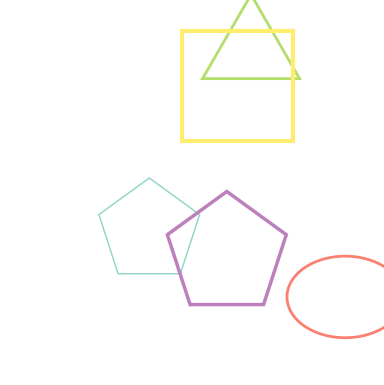[{"shape": "pentagon", "thickness": 1, "radius": 0.69, "center": [0.388, 0.4]}, {"shape": "oval", "thickness": 2, "radius": 0.76, "center": [0.897, 0.229]}, {"shape": "triangle", "thickness": 2, "radius": 0.73, "center": [0.652, 0.868]}, {"shape": "pentagon", "thickness": 2.5, "radius": 0.81, "center": [0.589, 0.34]}, {"shape": "square", "thickness": 3, "radius": 0.72, "center": [0.617, 0.777]}]